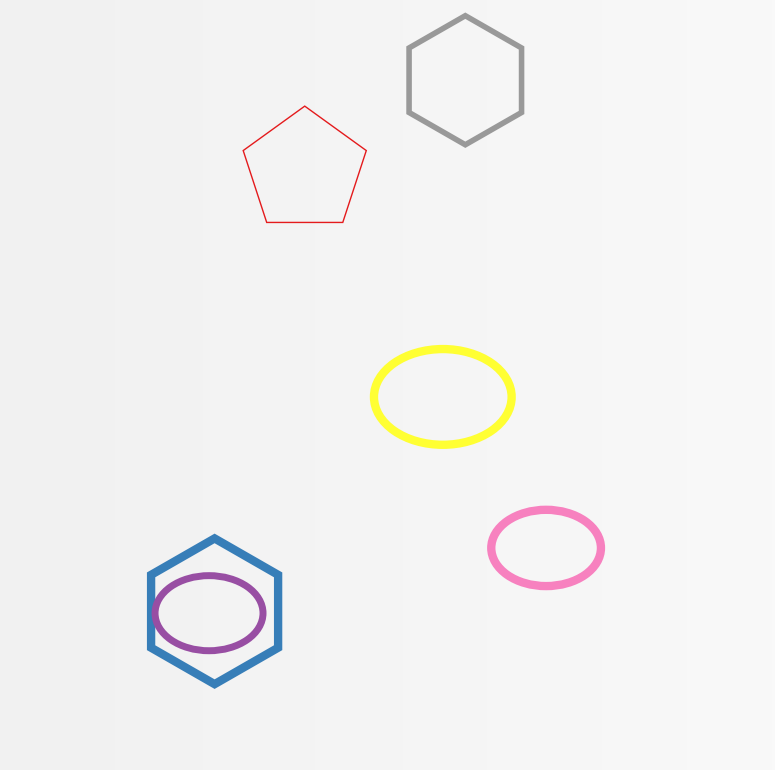[{"shape": "pentagon", "thickness": 0.5, "radius": 0.42, "center": [0.393, 0.779]}, {"shape": "hexagon", "thickness": 3, "radius": 0.47, "center": [0.277, 0.206]}, {"shape": "oval", "thickness": 2.5, "radius": 0.35, "center": [0.27, 0.204]}, {"shape": "oval", "thickness": 3, "radius": 0.44, "center": [0.571, 0.485]}, {"shape": "oval", "thickness": 3, "radius": 0.35, "center": [0.705, 0.288]}, {"shape": "hexagon", "thickness": 2, "radius": 0.42, "center": [0.6, 0.896]}]